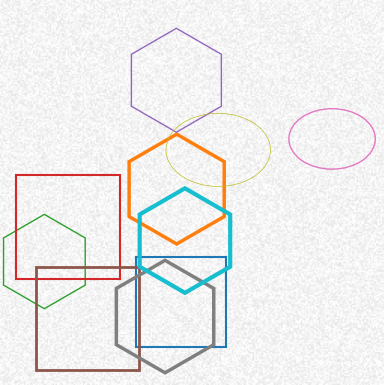[{"shape": "square", "thickness": 1.5, "radius": 0.59, "center": [0.47, 0.216]}, {"shape": "hexagon", "thickness": 2.5, "radius": 0.71, "center": [0.459, 0.509]}, {"shape": "hexagon", "thickness": 1, "radius": 0.61, "center": [0.115, 0.321]}, {"shape": "square", "thickness": 1.5, "radius": 0.68, "center": [0.177, 0.41]}, {"shape": "hexagon", "thickness": 1, "radius": 0.67, "center": [0.458, 0.792]}, {"shape": "square", "thickness": 2, "radius": 0.67, "center": [0.228, 0.173]}, {"shape": "oval", "thickness": 1, "radius": 0.56, "center": [0.863, 0.639]}, {"shape": "hexagon", "thickness": 2.5, "radius": 0.73, "center": [0.429, 0.178]}, {"shape": "oval", "thickness": 0.5, "radius": 0.68, "center": [0.567, 0.611]}, {"shape": "hexagon", "thickness": 3, "radius": 0.68, "center": [0.48, 0.375]}]